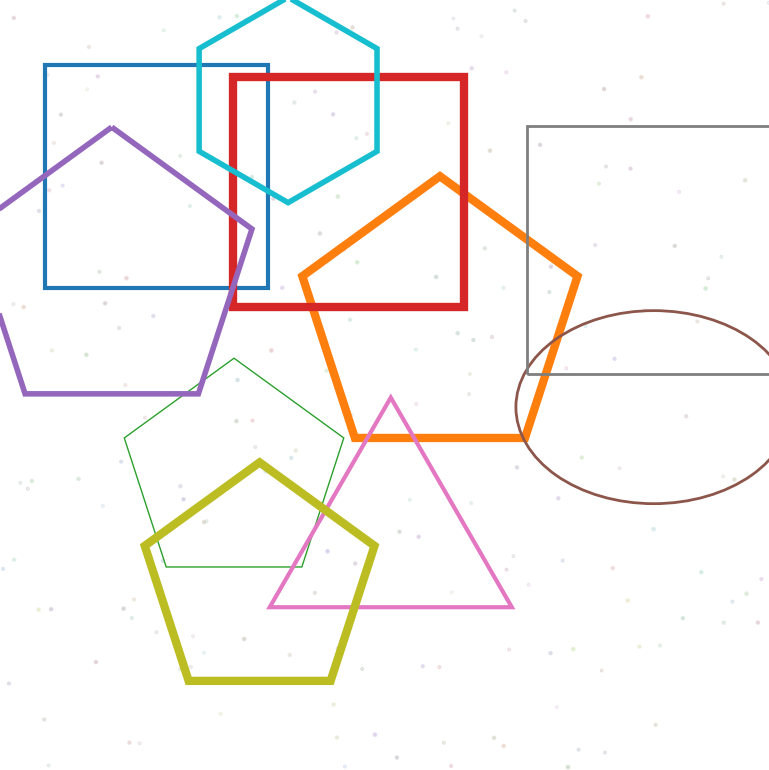[{"shape": "square", "thickness": 1.5, "radius": 0.72, "center": [0.203, 0.771]}, {"shape": "pentagon", "thickness": 3, "radius": 0.94, "center": [0.571, 0.583]}, {"shape": "pentagon", "thickness": 0.5, "radius": 0.75, "center": [0.304, 0.385]}, {"shape": "square", "thickness": 3, "radius": 0.75, "center": [0.452, 0.751]}, {"shape": "pentagon", "thickness": 2, "radius": 0.96, "center": [0.145, 0.643]}, {"shape": "oval", "thickness": 1, "radius": 0.9, "center": [0.849, 0.471]}, {"shape": "triangle", "thickness": 1.5, "radius": 0.91, "center": [0.507, 0.302]}, {"shape": "square", "thickness": 1, "radius": 0.8, "center": [0.845, 0.675]}, {"shape": "pentagon", "thickness": 3, "radius": 0.78, "center": [0.337, 0.243]}, {"shape": "hexagon", "thickness": 2, "radius": 0.67, "center": [0.374, 0.87]}]